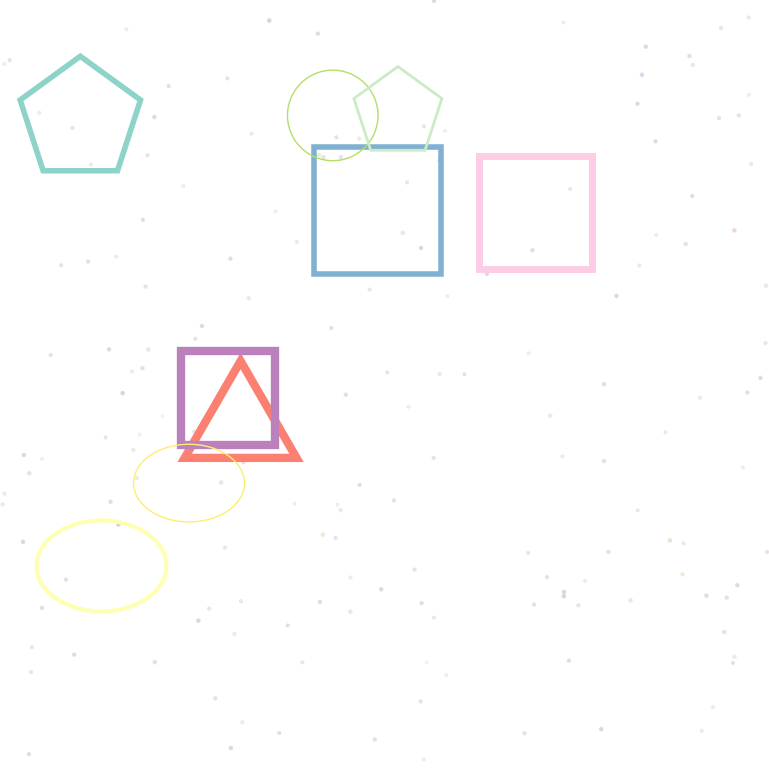[{"shape": "pentagon", "thickness": 2, "radius": 0.41, "center": [0.104, 0.845]}, {"shape": "oval", "thickness": 1.5, "radius": 0.42, "center": [0.132, 0.265]}, {"shape": "triangle", "thickness": 3, "radius": 0.42, "center": [0.312, 0.447]}, {"shape": "square", "thickness": 2, "radius": 0.41, "center": [0.49, 0.727]}, {"shape": "circle", "thickness": 0.5, "radius": 0.29, "center": [0.432, 0.85]}, {"shape": "square", "thickness": 2.5, "radius": 0.37, "center": [0.696, 0.725]}, {"shape": "square", "thickness": 3, "radius": 0.31, "center": [0.296, 0.483]}, {"shape": "pentagon", "thickness": 1, "radius": 0.3, "center": [0.517, 0.853]}, {"shape": "oval", "thickness": 0.5, "radius": 0.36, "center": [0.245, 0.373]}]